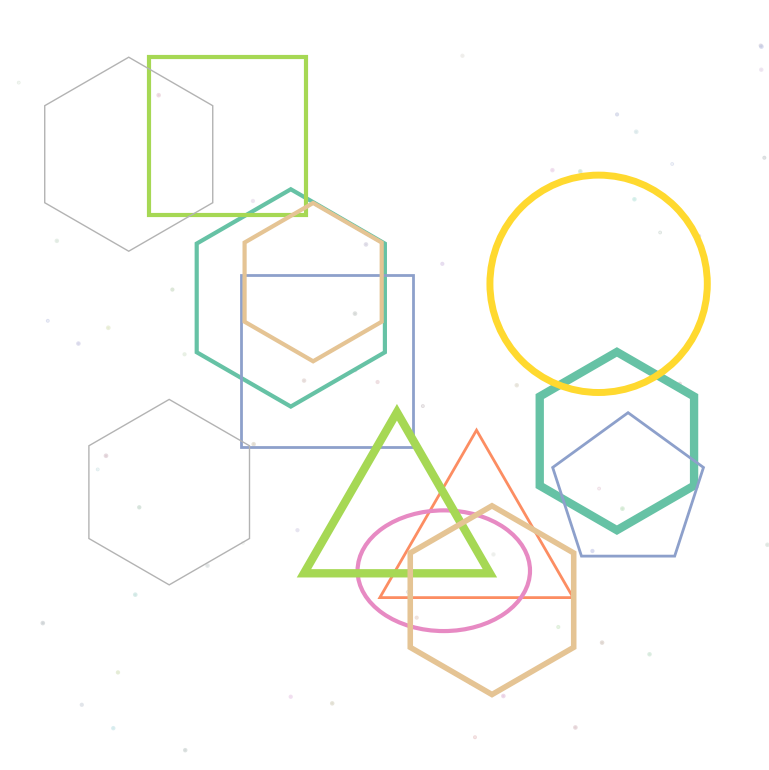[{"shape": "hexagon", "thickness": 3, "radius": 0.58, "center": [0.801, 0.427]}, {"shape": "hexagon", "thickness": 1.5, "radius": 0.71, "center": [0.378, 0.613]}, {"shape": "triangle", "thickness": 1, "radius": 0.72, "center": [0.619, 0.296]}, {"shape": "square", "thickness": 1, "radius": 0.56, "center": [0.425, 0.531]}, {"shape": "pentagon", "thickness": 1, "radius": 0.51, "center": [0.816, 0.361]}, {"shape": "oval", "thickness": 1.5, "radius": 0.56, "center": [0.576, 0.259]}, {"shape": "square", "thickness": 1.5, "radius": 0.51, "center": [0.295, 0.823]}, {"shape": "triangle", "thickness": 3, "radius": 0.7, "center": [0.516, 0.325]}, {"shape": "circle", "thickness": 2.5, "radius": 0.71, "center": [0.777, 0.631]}, {"shape": "hexagon", "thickness": 1.5, "radius": 0.51, "center": [0.407, 0.634]}, {"shape": "hexagon", "thickness": 2, "radius": 0.61, "center": [0.639, 0.221]}, {"shape": "hexagon", "thickness": 0.5, "radius": 0.6, "center": [0.22, 0.361]}, {"shape": "hexagon", "thickness": 0.5, "radius": 0.63, "center": [0.167, 0.8]}]